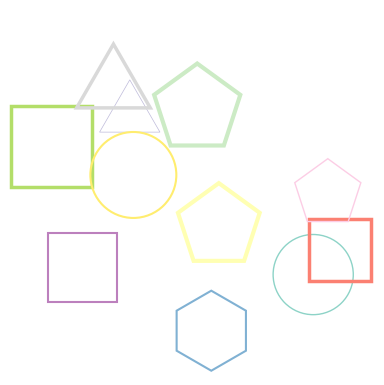[{"shape": "circle", "thickness": 1, "radius": 0.52, "center": [0.814, 0.287]}, {"shape": "pentagon", "thickness": 3, "radius": 0.56, "center": [0.568, 0.413]}, {"shape": "triangle", "thickness": 0.5, "radius": 0.45, "center": [0.337, 0.702]}, {"shape": "square", "thickness": 2.5, "radius": 0.4, "center": [0.883, 0.35]}, {"shape": "hexagon", "thickness": 1.5, "radius": 0.52, "center": [0.549, 0.141]}, {"shape": "square", "thickness": 2.5, "radius": 0.53, "center": [0.135, 0.62]}, {"shape": "pentagon", "thickness": 1, "radius": 0.45, "center": [0.851, 0.498]}, {"shape": "triangle", "thickness": 2.5, "radius": 0.55, "center": [0.295, 0.775]}, {"shape": "square", "thickness": 1.5, "radius": 0.45, "center": [0.214, 0.305]}, {"shape": "pentagon", "thickness": 3, "radius": 0.59, "center": [0.512, 0.717]}, {"shape": "circle", "thickness": 1.5, "radius": 0.56, "center": [0.346, 0.546]}]